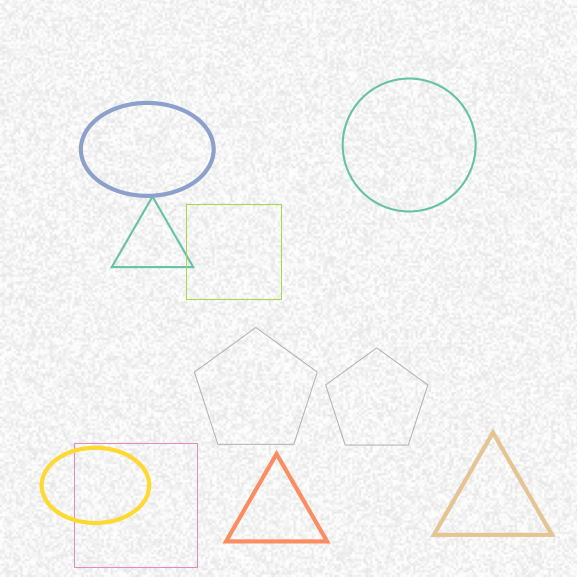[{"shape": "triangle", "thickness": 1, "radius": 0.41, "center": [0.264, 0.577]}, {"shape": "circle", "thickness": 1, "radius": 0.58, "center": [0.708, 0.748]}, {"shape": "triangle", "thickness": 2, "radius": 0.51, "center": [0.479, 0.112]}, {"shape": "oval", "thickness": 2, "radius": 0.57, "center": [0.255, 0.74]}, {"shape": "square", "thickness": 0.5, "radius": 0.53, "center": [0.235, 0.125]}, {"shape": "square", "thickness": 0.5, "radius": 0.41, "center": [0.405, 0.564]}, {"shape": "oval", "thickness": 2, "radius": 0.47, "center": [0.165, 0.159]}, {"shape": "triangle", "thickness": 2, "radius": 0.59, "center": [0.854, 0.132]}, {"shape": "pentagon", "thickness": 0.5, "radius": 0.56, "center": [0.443, 0.32]}, {"shape": "pentagon", "thickness": 0.5, "radius": 0.47, "center": [0.652, 0.304]}]